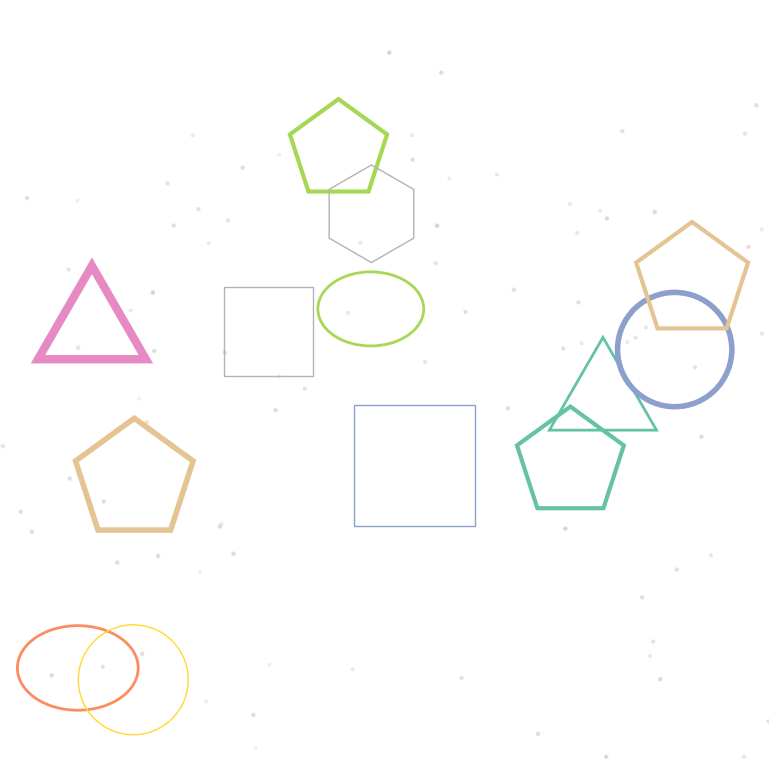[{"shape": "pentagon", "thickness": 1.5, "radius": 0.36, "center": [0.741, 0.399]}, {"shape": "triangle", "thickness": 1, "radius": 0.4, "center": [0.783, 0.482]}, {"shape": "oval", "thickness": 1, "radius": 0.39, "center": [0.101, 0.133]}, {"shape": "square", "thickness": 0.5, "radius": 0.4, "center": [0.538, 0.395]}, {"shape": "circle", "thickness": 2, "radius": 0.37, "center": [0.876, 0.546]}, {"shape": "triangle", "thickness": 3, "radius": 0.4, "center": [0.119, 0.574]}, {"shape": "pentagon", "thickness": 1.5, "radius": 0.33, "center": [0.44, 0.805]}, {"shape": "oval", "thickness": 1, "radius": 0.34, "center": [0.482, 0.599]}, {"shape": "circle", "thickness": 0.5, "radius": 0.36, "center": [0.173, 0.117]}, {"shape": "pentagon", "thickness": 1.5, "radius": 0.38, "center": [0.899, 0.635]}, {"shape": "pentagon", "thickness": 2, "radius": 0.4, "center": [0.174, 0.377]}, {"shape": "hexagon", "thickness": 0.5, "radius": 0.32, "center": [0.482, 0.722]}, {"shape": "square", "thickness": 0.5, "radius": 0.29, "center": [0.349, 0.569]}]